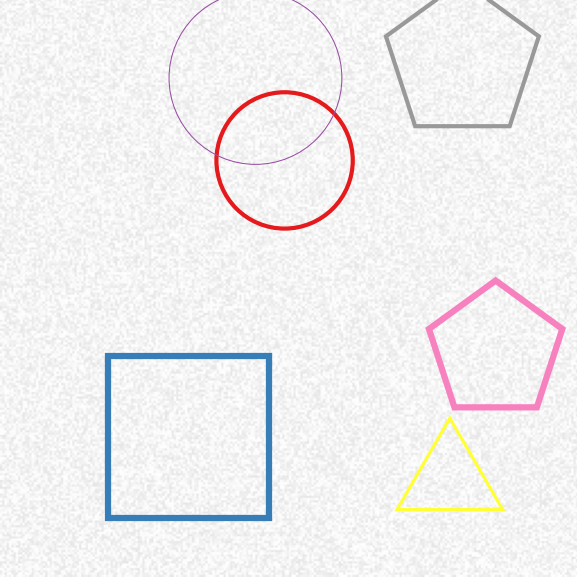[{"shape": "circle", "thickness": 2, "radius": 0.59, "center": [0.493, 0.721]}, {"shape": "square", "thickness": 3, "radius": 0.7, "center": [0.326, 0.242]}, {"shape": "circle", "thickness": 0.5, "radius": 0.75, "center": [0.442, 0.864]}, {"shape": "triangle", "thickness": 1.5, "radius": 0.53, "center": [0.779, 0.169]}, {"shape": "pentagon", "thickness": 3, "radius": 0.61, "center": [0.858, 0.392]}, {"shape": "pentagon", "thickness": 2, "radius": 0.7, "center": [0.801, 0.893]}]